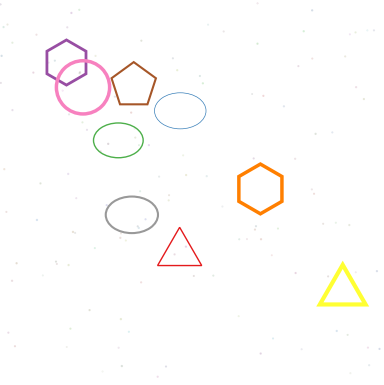[{"shape": "triangle", "thickness": 1, "radius": 0.33, "center": [0.467, 0.343]}, {"shape": "oval", "thickness": 0.5, "radius": 0.33, "center": [0.468, 0.712]}, {"shape": "oval", "thickness": 1, "radius": 0.32, "center": [0.307, 0.635]}, {"shape": "hexagon", "thickness": 2, "radius": 0.29, "center": [0.173, 0.838]}, {"shape": "hexagon", "thickness": 2.5, "radius": 0.32, "center": [0.676, 0.509]}, {"shape": "triangle", "thickness": 3, "radius": 0.34, "center": [0.89, 0.244]}, {"shape": "pentagon", "thickness": 1.5, "radius": 0.3, "center": [0.347, 0.778]}, {"shape": "circle", "thickness": 2.5, "radius": 0.35, "center": [0.216, 0.773]}, {"shape": "oval", "thickness": 1.5, "radius": 0.34, "center": [0.343, 0.442]}]